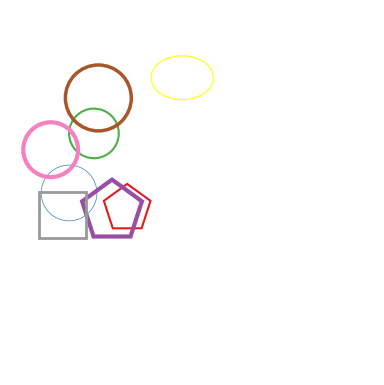[{"shape": "pentagon", "thickness": 1.5, "radius": 0.32, "center": [0.33, 0.459]}, {"shape": "circle", "thickness": 0.5, "radius": 0.36, "center": [0.179, 0.499]}, {"shape": "circle", "thickness": 1.5, "radius": 0.32, "center": [0.244, 0.653]}, {"shape": "pentagon", "thickness": 3, "radius": 0.41, "center": [0.291, 0.452]}, {"shape": "oval", "thickness": 1, "radius": 0.41, "center": [0.473, 0.798]}, {"shape": "circle", "thickness": 2.5, "radius": 0.43, "center": [0.255, 0.746]}, {"shape": "circle", "thickness": 3, "radius": 0.36, "center": [0.132, 0.611]}, {"shape": "square", "thickness": 2, "radius": 0.3, "center": [0.162, 0.442]}]